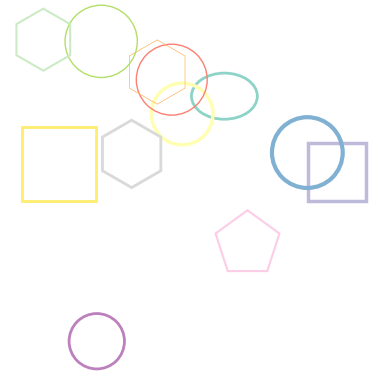[{"shape": "oval", "thickness": 2, "radius": 0.43, "center": [0.583, 0.75]}, {"shape": "circle", "thickness": 2.5, "radius": 0.4, "center": [0.473, 0.704]}, {"shape": "square", "thickness": 2.5, "radius": 0.38, "center": [0.875, 0.553]}, {"shape": "circle", "thickness": 1, "radius": 0.46, "center": [0.446, 0.793]}, {"shape": "circle", "thickness": 3, "radius": 0.46, "center": [0.798, 0.604]}, {"shape": "hexagon", "thickness": 0.5, "radius": 0.42, "center": [0.408, 0.813]}, {"shape": "circle", "thickness": 1, "radius": 0.47, "center": [0.263, 0.893]}, {"shape": "pentagon", "thickness": 1.5, "radius": 0.44, "center": [0.643, 0.366]}, {"shape": "hexagon", "thickness": 2, "radius": 0.44, "center": [0.342, 0.6]}, {"shape": "circle", "thickness": 2, "radius": 0.36, "center": [0.251, 0.114]}, {"shape": "hexagon", "thickness": 1.5, "radius": 0.4, "center": [0.112, 0.897]}, {"shape": "square", "thickness": 2, "radius": 0.48, "center": [0.153, 0.574]}]